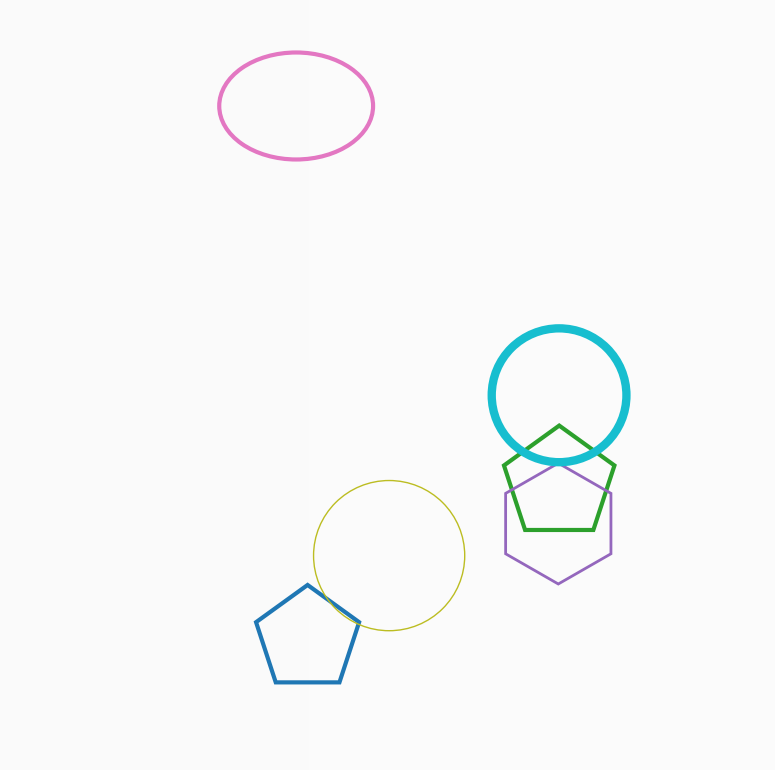[{"shape": "pentagon", "thickness": 1.5, "radius": 0.35, "center": [0.397, 0.17]}, {"shape": "pentagon", "thickness": 1.5, "radius": 0.37, "center": [0.722, 0.372]}, {"shape": "hexagon", "thickness": 1, "radius": 0.39, "center": [0.72, 0.32]}, {"shape": "oval", "thickness": 1.5, "radius": 0.5, "center": [0.382, 0.862]}, {"shape": "circle", "thickness": 0.5, "radius": 0.49, "center": [0.502, 0.278]}, {"shape": "circle", "thickness": 3, "radius": 0.43, "center": [0.721, 0.487]}]